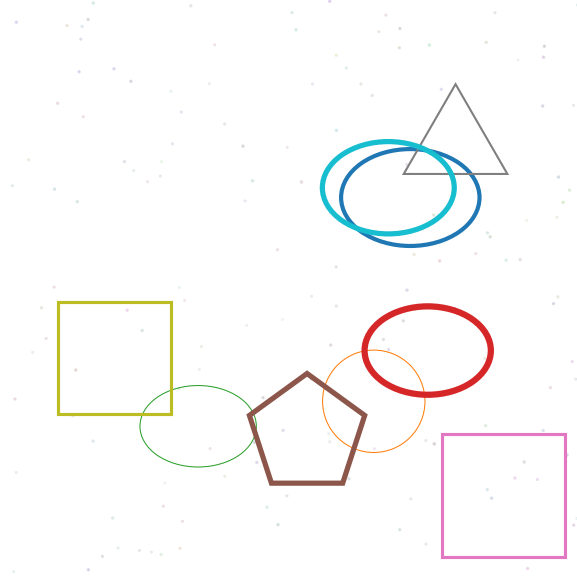[{"shape": "oval", "thickness": 2, "radius": 0.6, "center": [0.71, 0.657]}, {"shape": "circle", "thickness": 0.5, "radius": 0.44, "center": [0.647, 0.304]}, {"shape": "oval", "thickness": 0.5, "radius": 0.5, "center": [0.343, 0.261]}, {"shape": "oval", "thickness": 3, "radius": 0.55, "center": [0.741, 0.392]}, {"shape": "pentagon", "thickness": 2.5, "radius": 0.52, "center": [0.532, 0.247]}, {"shape": "square", "thickness": 1.5, "radius": 0.53, "center": [0.871, 0.141]}, {"shape": "triangle", "thickness": 1, "radius": 0.52, "center": [0.789, 0.75]}, {"shape": "square", "thickness": 1.5, "radius": 0.49, "center": [0.198, 0.379]}, {"shape": "oval", "thickness": 2.5, "radius": 0.57, "center": [0.672, 0.674]}]